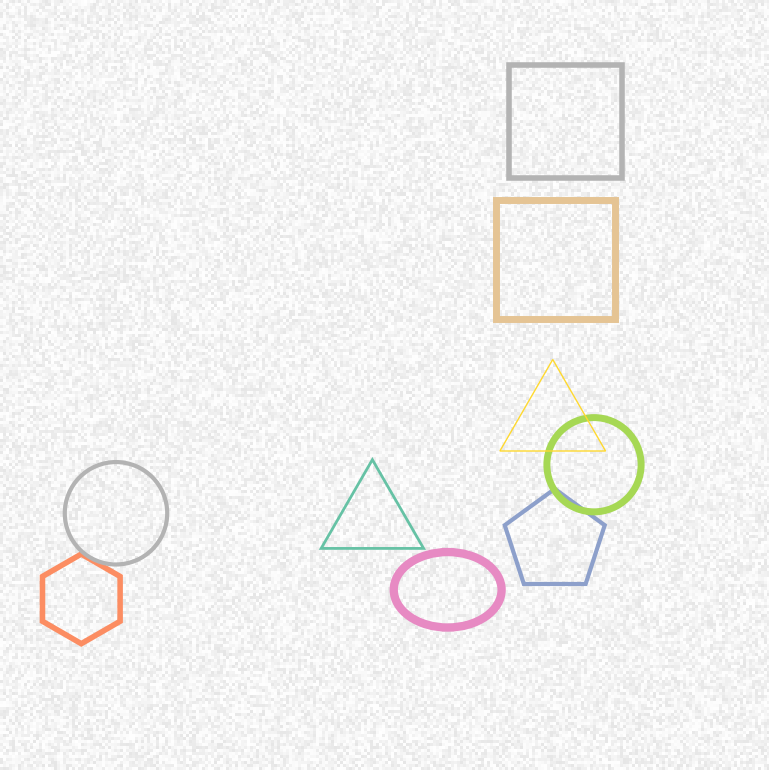[{"shape": "triangle", "thickness": 1, "radius": 0.38, "center": [0.484, 0.326]}, {"shape": "hexagon", "thickness": 2, "radius": 0.29, "center": [0.106, 0.222]}, {"shape": "pentagon", "thickness": 1.5, "radius": 0.34, "center": [0.72, 0.297]}, {"shape": "oval", "thickness": 3, "radius": 0.35, "center": [0.581, 0.234]}, {"shape": "circle", "thickness": 2.5, "radius": 0.31, "center": [0.771, 0.396]}, {"shape": "triangle", "thickness": 0.5, "radius": 0.4, "center": [0.718, 0.454]}, {"shape": "square", "thickness": 2.5, "radius": 0.39, "center": [0.721, 0.663]}, {"shape": "square", "thickness": 2, "radius": 0.37, "center": [0.734, 0.842]}, {"shape": "circle", "thickness": 1.5, "radius": 0.33, "center": [0.151, 0.333]}]